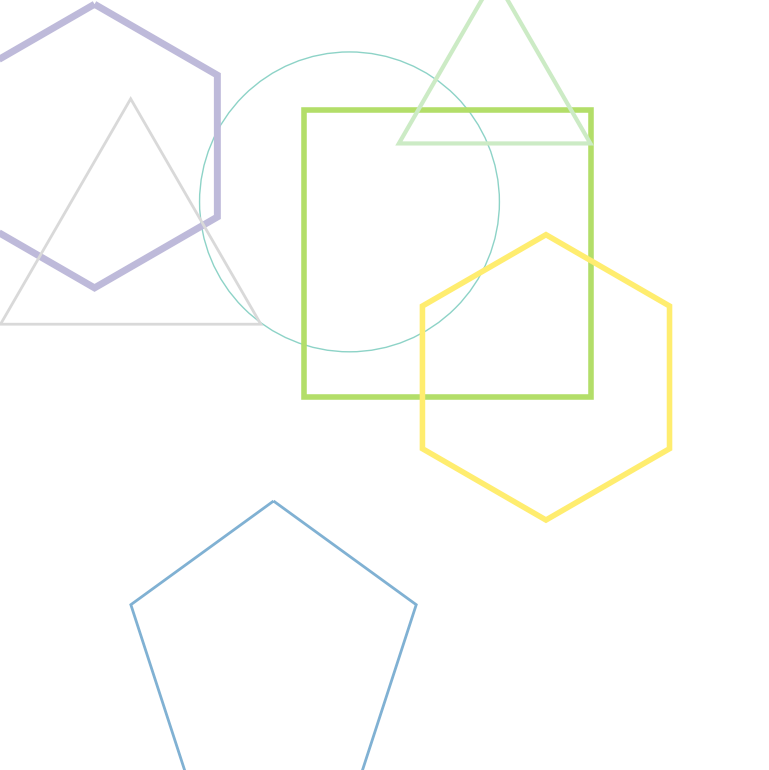[{"shape": "circle", "thickness": 0.5, "radius": 0.97, "center": [0.454, 0.738]}, {"shape": "hexagon", "thickness": 2.5, "radius": 0.92, "center": [0.123, 0.81]}, {"shape": "pentagon", "thickness": 1, "radius": 0.97, "center": [0.355, 0.154]}, {"shape": "square", "thickness": 2, "radius": 0.93, "center": [0.581, 0.671]}, {"shape": "triangle", "thickness": 1, "radius": 0.98, "center": [0.17, 0.677]}, {"shape": "triangle", "thickness": 1.5, "radius": 0.72, "center": [0.642, 0.886]}, {"shape": "hexagon", "thickness": 2, "radius": 0.93, "center": [0.709, 0.51]}]